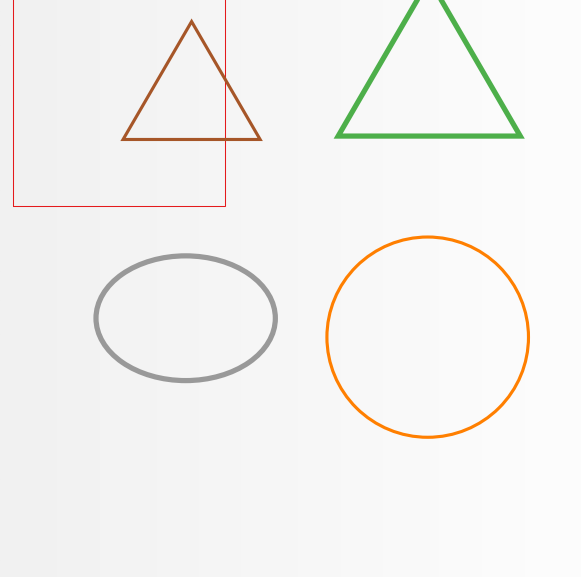[{"shape": "square", "thickness": 0.5, "radius": 0.91, "center": [0.204, 0.825]}, {"shape": "triangle", "thickness": 2.5, "radius": 0.9, "center": [0.738, 0.854]}, {"shape": "circle", "thickness": 1.5, "radius": 0.87, "center": [0.736, 0.415]}, {"shape": "triangle", "thickness": 1.5, "radius": 0.68, "center": [0.33, 0.826]}, {"shape": "oval", "thickness": 2.5, "radius": 0.77, "center": [0.319, 0.448]}]